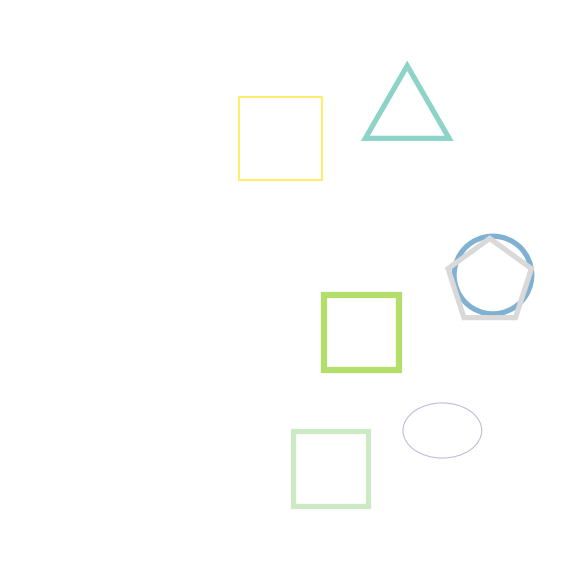[{"shape": "triangle", "thickness": 2.5, "radius": 0.42, "center": [0.705, 0.801]}, {"shape": "oval", "thickness": 0.5, "radius": 0.34, "center": [0.766, 0.254]}, {"shape": "circle", "thickness": 2.5, "radius": 0.34, "center": [0.854, 0.523]}, {"shape": "square", "thickness": 3, "radius": 0.32, "center": [0.626, 0.424]}, {"shape": "pentagon", "thickness": 2.5, "radius": 0.38, "center": [0.848, 0.51]}, {"shape": "square", "thickness": 2.5, "radius": 0.32, "center": [0.572, 0.188]}, {"shape": "square", "thickness": 1, "radius": 0.36, "center": [0.487, 0.759]}]